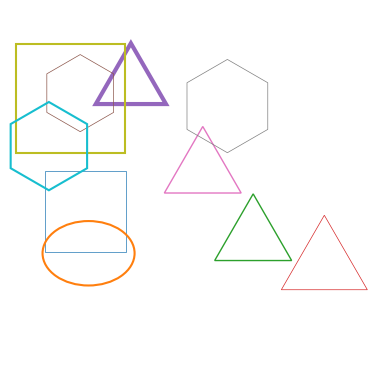[{"shape": "square", "thickness": 0.5, "radius": 0.52, "center": [0.223, 0.45]}, {"shape": "oval", "thickness": 1.5, "radius": 0.6, "center": [0.23, 0.342]}, {"shape": "triangle", "thickness": 1, "radius": 0.58, "center": [0.658, 0.381]}, {"shape": "triangle", "thickness": 0.5, "radius": 0.64, "center": [0.842, 0.312]}, {"shape": "triangle", "thickness": 3, "radius": 0.53, "center": [0.34, 0.782]}, {"shape": "hexagon", "thickness": 0.5, "radius": 0.5, "center": [0.208, 0.758]}, {"shape": "triangle", "thickness": 1, "radius": 0.58, "center": [0.527, 0.556]}, {"shape": "hexagon", "thickness": 0.5, "radius": 0.61, "center": [0.591, 0.724]}, {"shape": "square", "thickness": 1.5, "radius": 0.71, "center": [0.184, 0.745]}, {"shape": "hexagon", "thickness": 1.5, "radius": 0.57, "center": [0.127, 0.62]}]